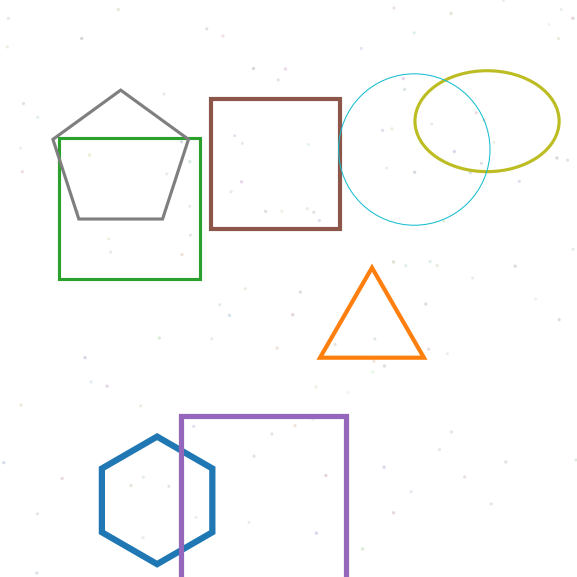[{"shape": "hexagon", "thickness": 3, "radius": 0.55, "center": [0.272, 0.133]}, {"shape": "triangle", "thickness": 2, "radius": 0.52, "center": [0.644, 0.432]}, {"shape": "square", "thickness": 1.5, "radius": 0.61, "center": [0.224, 0.639]}, {"shape": "square", "thickness": 2.5, "radius": 0.72, "center": [0.456, 0.136]}, {"shape": "square", "thickness": 2, "radius": 0.56, "center": [0.477, 0.715]}, {"shape": "pentagon", "thickness": 1.5, "radius": 0.62, "center": [0.209, 0.72]}, {"shape": "oval", "thickness": 1.5, "radius": 0.62, "center": [0.843, 0.789]}, {"shape": "circle", "thickness": 0.5, "radius": 0.66, "center": [0.717, 0.74]}]